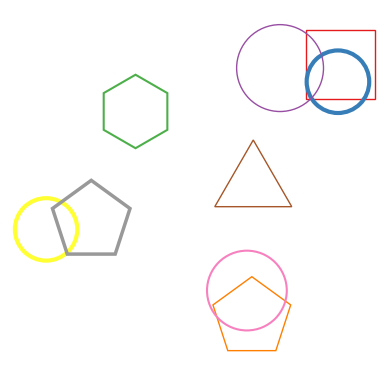[{"shape": "square", "thickness": 1, "radius": 0.45, "center": [0.884, 0.832]}, {"shape": "circle", "thickness": 3, "radius": 0.41, "center": [0.878, 0.788]}, {"shape": "hexagon", "thickness": 1.5, "radius": 0.48, "center": [0.352, 0.71]}, {"shape": "circle", "thickness": 1, "radius": 0.56, "center": [0.727, 0.823]}, {"shape": "pentagon", "thickness": 1, "radius": 0.53, "center": [0.654, 0.175]}, {"shape": "circle", "thickness": 3, "radius": 0.41, "center": [0.12, 0.404]}, {"shape": "triangle", "thickness": 1, "radius": 0.58, "center": [0.658, 0.521]}, {"shape": "circle", "thickness": 1.5, "radius": 0.52, "center": [0.641, 0.245]}, {"shape": "pentagon", "thickness": 2.5, "radius": 0.53, "center": [0.237, 0.426]}]